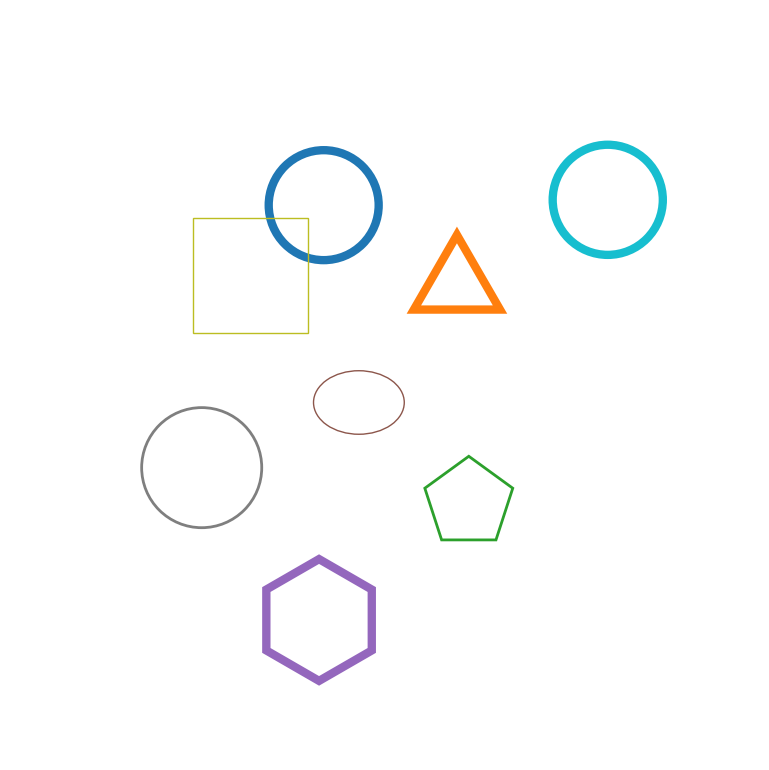[{"shape": "circle", "thickness": 3, "radius": 0.36, "center": [0.42, 0.734]}, {"shape": "triangle", "thickness": 3, "radius": 0.32, "center": [0.593, 0.63]}, {"shape": "pentagon", "thickness": 1, "radius": 0.3, "center": [0.609, 0.347]}, {"shape": "hexagon", "thickness": 3, "radius": 0.4, "center": [0.414, 0.195]}, {"shape": "oval", "thickness": 0.5, "radius": 0.29, "center": [0.466, 0.477]}, {"shape": "circle", "thickness": 1, "radius": 0.39, "center": [0.262, 0.393]}, {"shape": "square", "thickness": 0.5, "radius": 0.37, "center": [0.325, 0.642]}, {"shape": "circle", "thickness": 3, "radius": 0.36, "center": [0.789, 0.741]}]